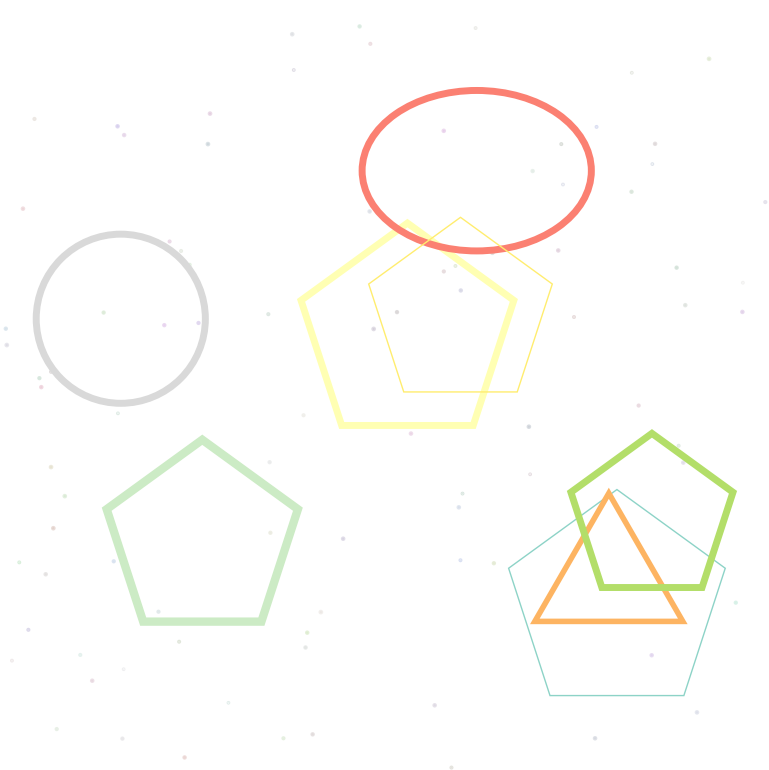[{"shape": "pentagon", "thickness": 0.5, "radius": 0.74, "center": [0.801, 0.216]}, {"shape": "pentagon", "thickness": 2.5, "radius": 0.73, "center": [0.529, 0.565]}, {"shape": "oval", "thickness": 2.5, "radius": 0.74, "center": [0.619, 0.778]}, {"shape": "triangle", "thickness": 2, "radius": 0.55, "center": [0.791, 0.248]}, {"shape": "pentagon", "thickness": 2.5, "radius": 0.55, "center": [0.847, 0.327]}, {"shape": "circle", "thickness": 2.5, "radius": 0.55, "center": [0.157, 0.586]}, {"shape": "pentagon", "thickness": 3, "radius": 0.65, "center": [0.263, 0.298]}, {"shape": "pentagon", "thickness": 0.5, "radius": 0.63, "center": [0.598, 0.592]}]